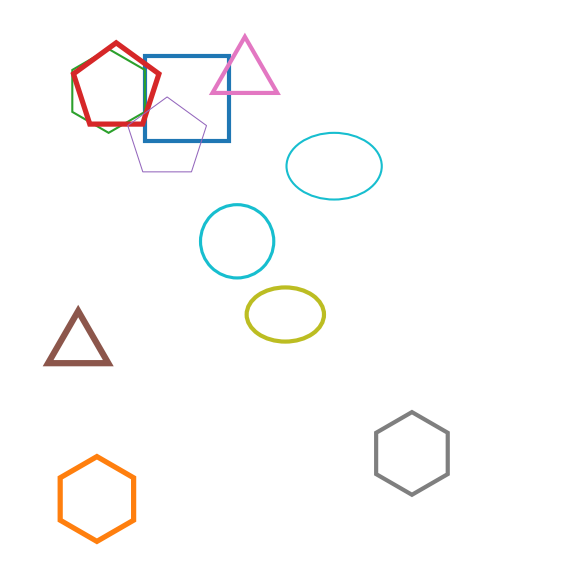[{"shape": "square", "thickness": 2, "radius": 0.37, "center": [0.324, 0.828]}, {"shape": "hexagon", "thickness": 2.5, "radius": 0.37, "center": [0.168, 0.135]}, {"shape": "hexagon", "thickness": 1, "radius": 0.36, "center": [0.188, 0.842]}, {"shape": "pentagon", "thickness": 2.5, "radius": 0.39, "center": [0.201, 0.847]}, {"shape": "pentagon", "thickness": 0.5, "radius": 0.36, "center": [0.289, 0.76]}, {"shape": "triangle", "thickness": 3, "radius": 0.3, "center": [0.135, 0.4]}, {"shape": "triangle", "thickness": 2, "radius": 0.32, "center": [0.424, 0.871]}, {"shape": "hexagon", "thickness": 2, "radius": 0.36, "center": [0.713, 0.214]}, {"shape": "oval", "thickness": 2, "radius": 0.33, "center": [0.494, 0.455]}, {"shape": "circle", "thickness": 1.5, "radius": 0.32, "center": [0.411, 0.581]}, {"shape": "oval", "thickness": 1, "radius": 0.41, "center": [0.579, 0.711]}]